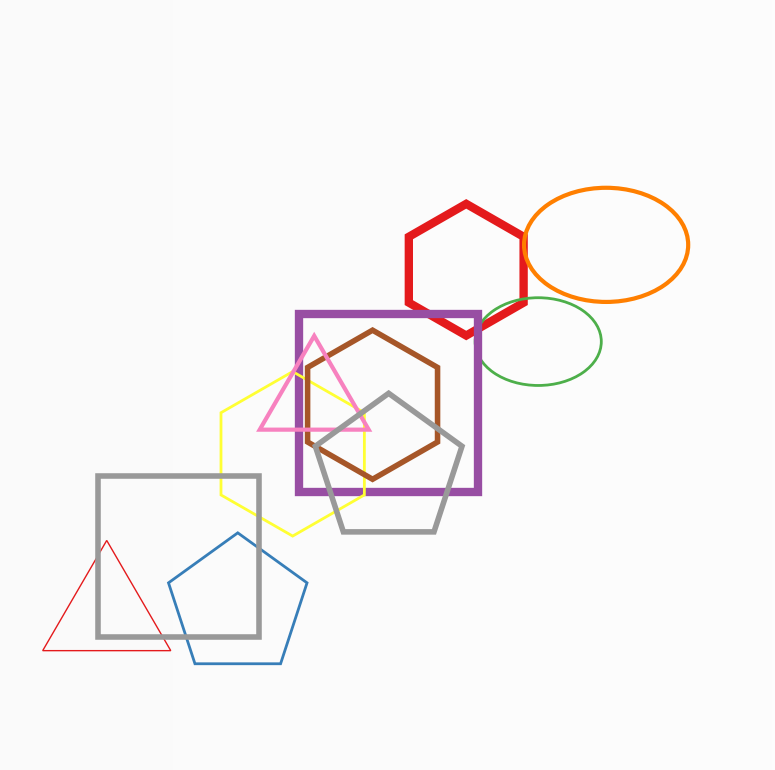[{"shape": "triangle", "thickness": 0.5, "radius": 0.48, "center": [0.138, 0.203]}, {"shape": "hexagon", "thickness": 3, "radius": 0.43, "center": [0.602, 0.65]}, {"shape": "pentagon", "thickness": 1, "radius": 0.47, "center": [0.307, 0.214]}, {"shape": "oval", "thickness": 1, "radius": 0.41, "center": [0.694, 0.556]}, {"shape": "square", "thickness": 3, "radius": 0.58, "center": [0.502, 0.477]}, {"shape": "oval", "thickness": 1.5, "radius": 0.53, "center": [0.782, 0.682]}, {"shape": "hexagon", "thickness": 1, "radius": 0.53, "center": [0.378, 0.411]}, {"shape": "hexagon", "thickness": 2, "radius": 0.48, "center": [0.481, 0.474]}, {"shape": "triangle", "thickness": 1.5, "radius": 0.41, "center": [0.405, 0.483]}, {"shape": "pentagon", "thickness": 2, "radius": 0.5, "center": [0.502, 0.39]}, {"shape": "square", "thickness": 2, "radius": 0.52, "center": [0.231, 0.277]}]